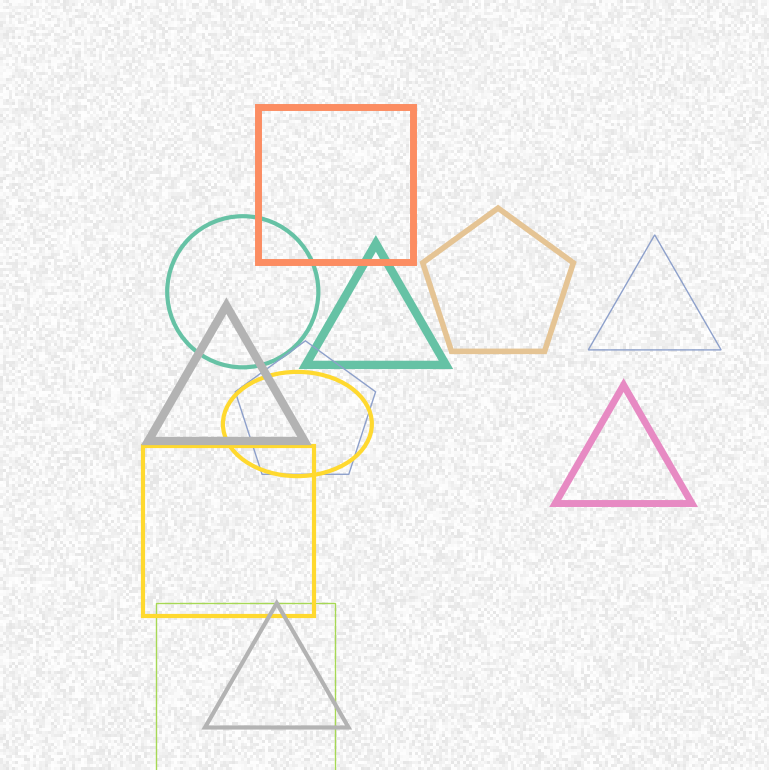[{"shape": "triangle", "thickness": 3, "radius": 0.53, "center": [0.488, 0.579]}, {"shape": "circle", "thickness": 1.5, "radius": 0.49, "center": [0.315, 0.621]}, {"shape": "square", "thickness": 2.5, "radius": 0.5, "center": [0.436, 0.761]}, {"shape": "triangle", "thickness": 0.5, "radius": 0.5, "center": [0.85, 0.595]}, {"shape": "pentagon", "thickness": 0.5, "radius": 0.48, "center": [0.397, 0.462]}, {"shape": "triangle", "thickness": 2.5, "radius": 0.51, "center": [0.81, 0.397]}, {"shape": "square", "thickness": 0.5, "radius": 0.58, "center": [0.319, 0.101]}, {"shape": "oval", "thickness": 1.5, "radius": 0.48, "center": [0.386, 0.449]}, {"shape": "square", "thickness": 1.5, "radius": 0.55, "center": [0.297, 0.311]}, {"shape": "pentagon", "thickness": 2, "radius": 0.51, "center": [0.647, 0.627]}, {"shape": "triangle", "thickness": 3, "radius": 0.59, "center": [0.294, 0.486]}, {"shape": "triangle", "thickness": 1.5, "radius": 0.54, "center": [0.359, 0.109]}]